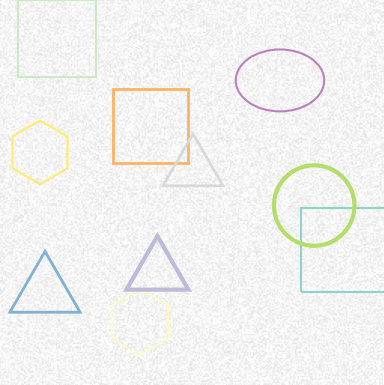[{"shape": "square", "thickness": 1.5, "radius": 0.54, "center": [0.891, 0.351]}, {"shape": "hexagon", "thickness": 1, "radius": 0.43, "center": [0.364, 0.163]}, {"shape": "triangle", "thickness": 3, "radius": 0.46, "center": [0.409, 0.294]}, {"shape": "triangle", "thickness": 2, "radius": 0.53, "center": [0.117, 0.242]}, {"shape": "square", "thickness": 2, "radius": 0.48, "center": [0.39, 0.673]}, {"shape": "circle", "thickness": 3, "radius": 0.52, "center": [0.816, 0.466]}, {"shape": "triangle", "thickness": 2, "radius": 0.45, "center": [0.501, 0.562]}, {"shape": "oval", "thickness": 1.5, "radius": 0.57, "center": [0.727, 0.791]}, {"shape": "square", "thickness": 1.5, "radius": 0.5, "center": [0.149, 0.9]}, {"shape": "hexagon", "thickness": 1.5, "radius": 0.41, "center": [0.104, 0.604]}]